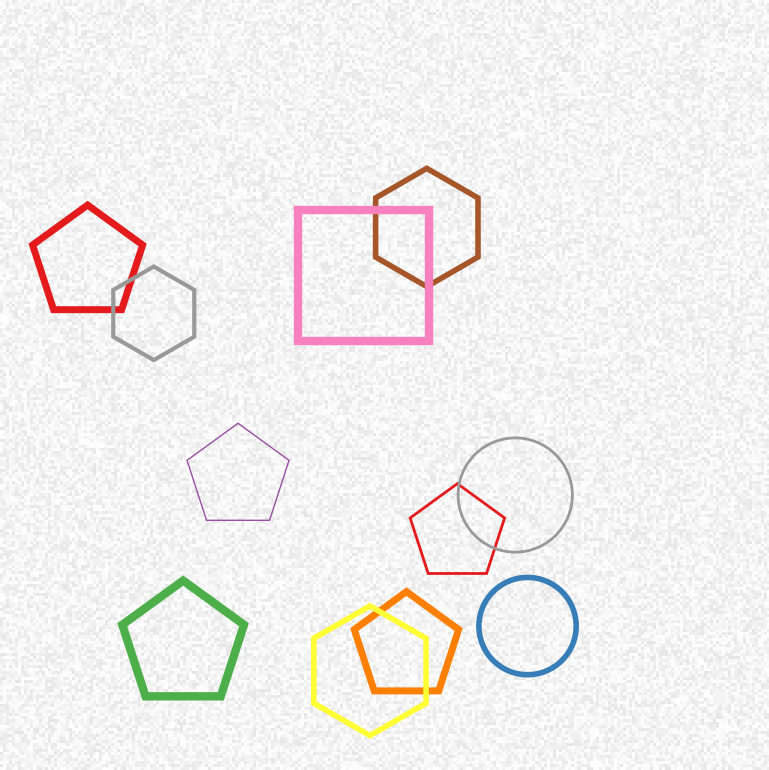[{"shape": "pentagon", "thickness": 2.5, "radius": 0.38, "center": [0.114, 0.659]}, {"shape": "pentagon", "thickness": 1, "radius": 0.32, "center": [0.594, 0.307]}, {"shape": "circle", "thickness": 2, "radius": 0.32, "center": [0.685, 0.187]}, {"shape": "pentagon", "thickness": 3, "radius": 0.42, "center": [0.238, 0.163]}, {"shape": "pentagon", "thickness": 0.5, "radius": 0.35, "center": [0.309, 0.381]}, {"shape": "pentagon", "thickness": 2.5, "radius": 0.36, "center": [0.528, 0.16]}, {"shape": "hexagon", "thickness": 2, "radius": 0.42, "center": [0.48, 0.129]}, {"shape": "hexagon", "thickness": 2, "radius": 0.38, "center": [0.554, 0.705]}, {"shape": "square", "thickness": 3, "radius": 0.43, "center": [0.473, 0.642]}, {"shape": "hexagon", "thickness": 1.5, "radius": 0.3, "center": [0.2, 0.593]}, {"shape": "circle", "thickness": 1, "radius": 0.37, "center": [0.669, 0.357]}]